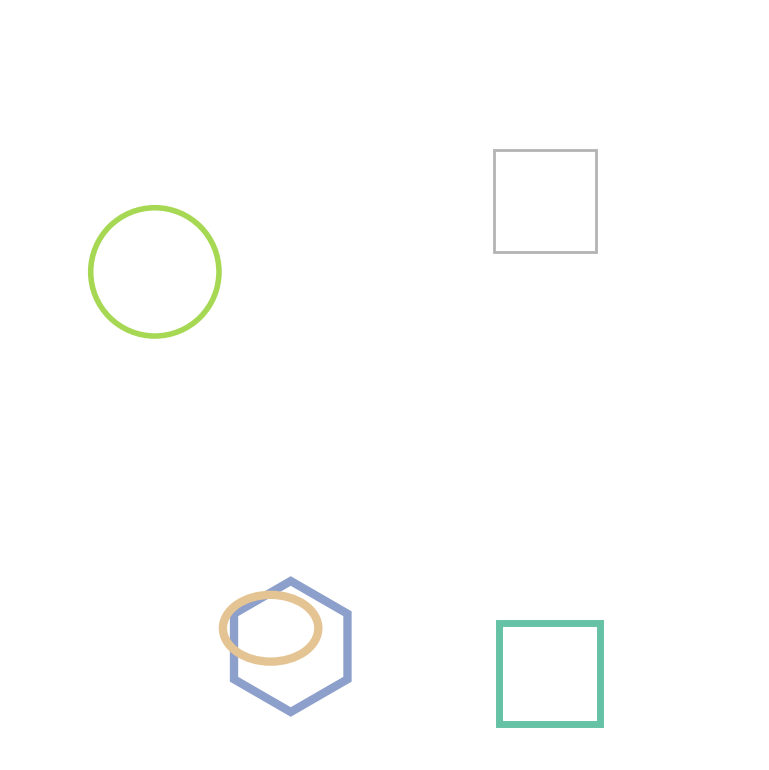[{"shape": "square", "thickness": 2.5, "radius": 0.33, "center": [0.714, 0.125]}, {"shape": "hexagon", "thickness": 3, "radius": 0.43, "center": [0.378, 0.16]}, {"shape": "circle", "thickness": 2, "radius": 0.42, "center": [0.201, 0.647]}, {"shape": "oval", "thickness": 3, "radius": 0.31, "center": [0.351, 0.184]}, {"shape": "square", "thickness": 1, "radius": 0.33, "center": [0.708, 0.739]}]